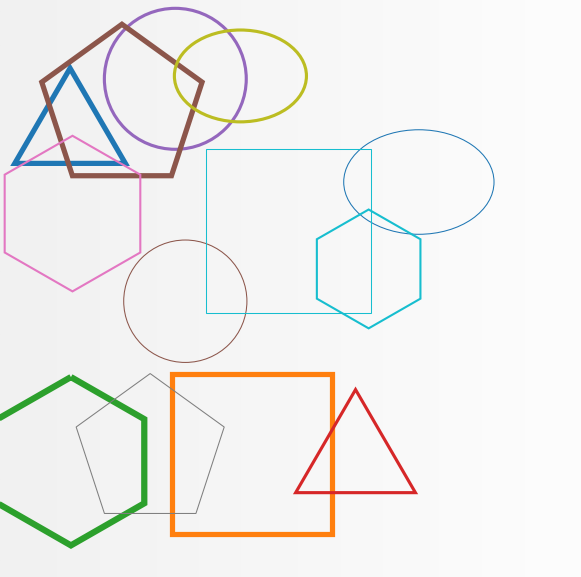[{"shape": "triangle", "thickness": 2.5, "radius": 0.55, "center": [0.121, 0.771]}, {"shape": "oval", "thickness": 0.5, "radius": 0.65, "center": [0.721, 0.684]}, {"shape": "square", "thickness": 2.5, "radius": 0.69, "center": [0.433, 0.213]}, {"shape": "hexagon", "thickness": 3, "radius": 0.73, "center": [0.122, 0.2]}, {"shape": "triangle", "thickness": 1.5, "radius": 0.59, "center": [0.612, 0.206]}, {"shape": "circle", "thickness": 1.5, "radius": 0.61, "center": [0.302, 0.863]}, {"shape": "pentagon", "thickness": 2.5, "radius": 0.72, "center": [0.21, 0.812]}, {"shape": "circle", "thickness": 0.5, "radius": 0.53, "center": [0.319, 0.478]}, {"shape": "hexagon", "thickness": 1, "radius": 0.67, "center": [0.125, 0.629]}, {"shape": "pentagon", "thickness": 0.5, "radius": 0.67, "center": [0.258, 0.218]}, {"shape": "oval", "thickness": 1.5, "radius": 0.57, "center": [0.414, 0.868]}, {"shape": "hexagon", "thickness": 1, "radius": 0.51, "center": [0.634, 0.533]}, {"shape": "square", "thickness": 0.5, "radius": 0.71, "center": [0.496, 0.599]}]